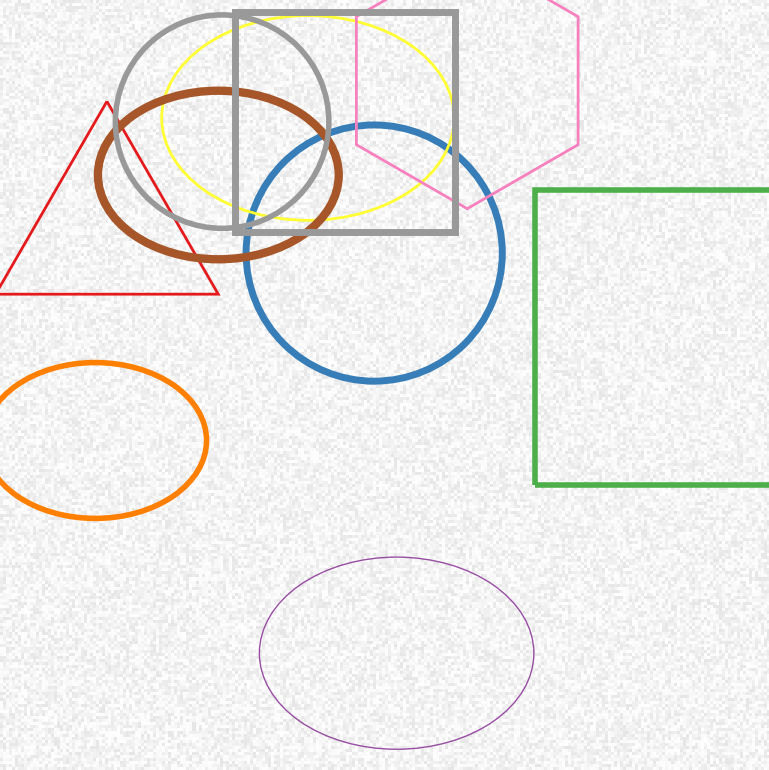[{"shape": "triangle", "thickness": 1, "radius": 0.83, "center": [0.139, 0.701]}, {"shape": "circle", "thickness": 2.5, "radius": 0.83, "center": [0.486, 0.671]}, {"shape": "square", "thickness": 2, "radius": 0.96, "center": [0.886, 0.561]}, {"shape": "oval", "thickness": 0.5, "radius": 0.89, "center": [0.515, 0.152]}, {"shape": "oval", "thickness": 2, "radius": 0.72, "center": [0.124, 0.428]}, {"shape": "oval", "thickness": 1, "radius": 0.95, "center": [0.4, 0.847]}, {"shape": "oval", "thickness": 3, "radius": 0.78, "center": [0.284, 0.773]}, {"shape": "hexagon", "thickness": 1, "radius": 0.83, "center": [0.607, 0.895]}, {"shape": "square", "thickness": 2.5, "radius": 0.72, "center": [0.448, 0.842]}, {"shape": "circle", "thickness": 2, "radius": 0.69, "center": [0.288, 0.842]}]